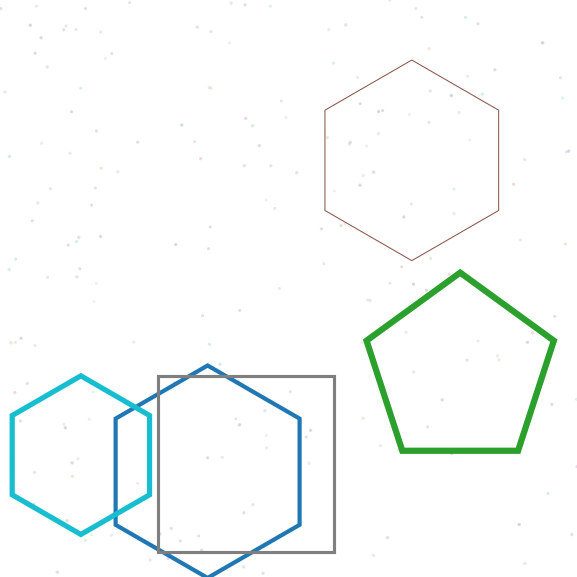[{"shape": "hexagon", "thickness": 2, "radius": 0.92, "center": [0.359, 0.182]}, {"shape": "pentagon", "thickness": 3, "radius": 0.85, "center": [0.797, 0.357]}, {"shape": "hexagon", "thickness": 0.5, "radius": 0.87, "center": [0.713, 0.722]}, {"shape": "square", "thickness": 1.5, "radius": 0.76, "center": [0.425, 0.196]}, {"shape": "hexagon", "thickness": 2.5, "radius": 0.69, "center": [0.14, 0.211]}]